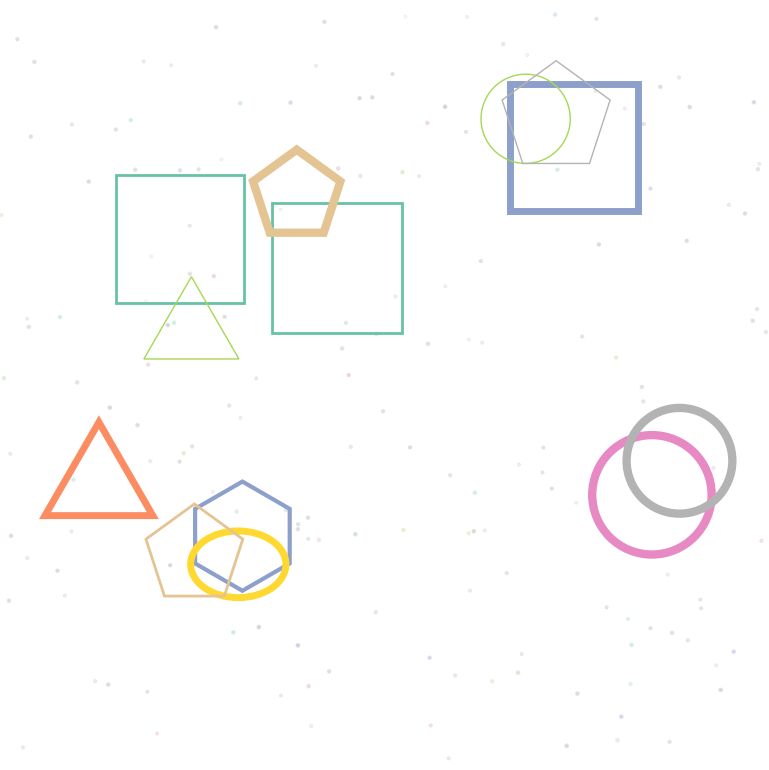[{"shape": "square", "thickness": 1, "radius": 0.42, "center": [0.234, 0.689]}, {"shape": "square", "thickness": 1, "radius": 0.42, "center": [0.438, 0.652]}, {"shape": "triangle", "thickness": 2.5, "radius": 0.4, "center": [0.128, 0.371]}, {"shape": "square", "thickness": 2.5, "radius": 0.41, "center": [0.745, 0.808]}, {"shape": "hexagon", "thickness": 1.5, "radius": 0.35, "center": [0.315, 0.304]}, {"shape": "circle", "thickness": 3, "radius": 0.39, "center": [0.847, 0.357]}, {"shape": "triangle", "thickness": 0.5, "radius": 0.36, "center": [0.249, 0.569]}, {"shape": "circle", "thickness": 0.5, "radius": 0.29, "center": [0.683, 0.846]}, {"shape": "oval", "thickness": 2.5, "radius": 0.31, "center": [0.309, 0.267]}, {"shape": "pentagon", "thickness": 3, "radius": 0.3, "center": [0.385, 0.746]}, {"shape": "pentagon", "thickness": 1, "radius": 0.33, "center": [0.252, 0.279]}, {"shape": "circle", "thickness": 3, "radius": 0.34, "center": [0.882, 0.402]}, {"shape": "pentagon", "thickness": 0.5, "radius": 0.37, "center": [0.722, 0.847]}]